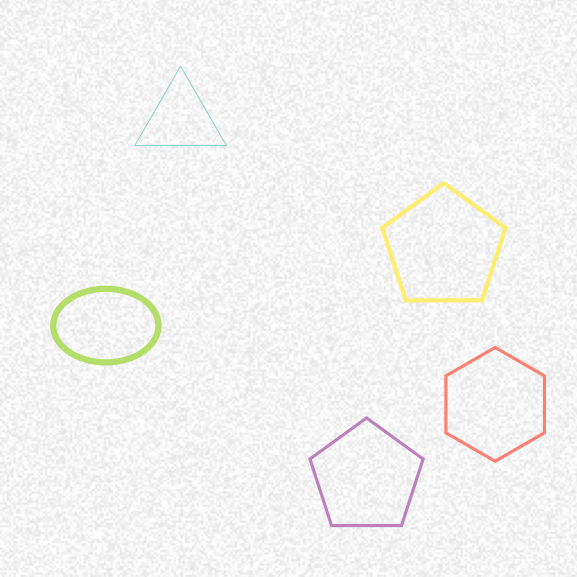[{"shape": "triangle", "thickness": 0.5, "radius": 0.46, "center": [0.313, 0.793]}, {"shape": "hexagon", "thickness": 1.5, "radius": 0.49, "center": [0.857, 0.299]}, {"shape": "oval", "thickness": 3, "radius": 0.46, "center": [0.183, 0.435]}, {"shape": "pentagon", "thickness": 1.5, "radius": 0.52, "center": [0.635, 0.172]}, {"shape": "pentagon", "thickness": 2, "radius": 0.56, "center": [0.769, 0.57]}]